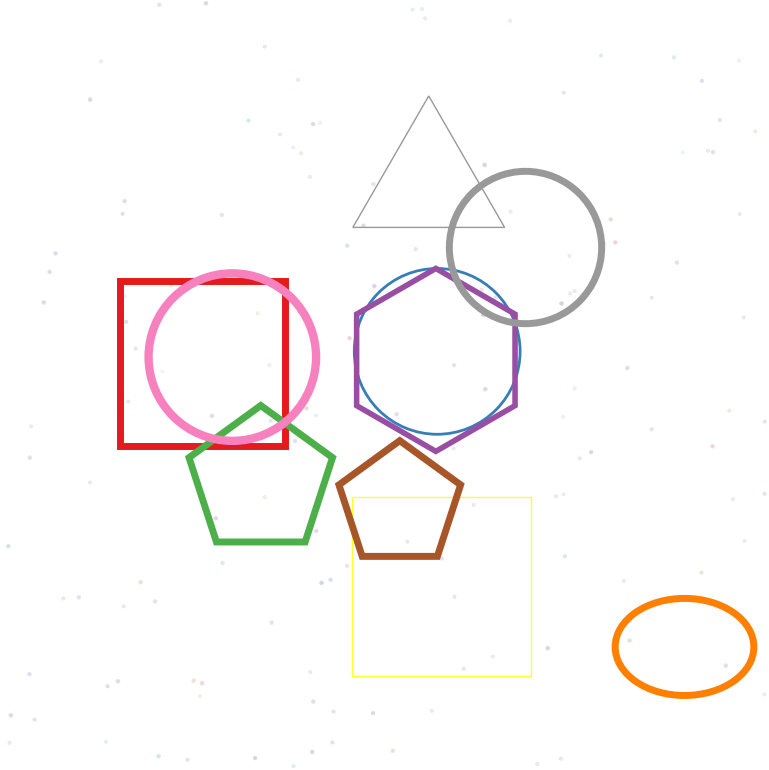[{"shape": "square", "thickness": 2.5, "radius": 0.53, "center": [0.263, 0.528]}, {"shape": "circle", "thickness": 1, "radius": 0.54, "center": [0.568, 0.544]}, {"shape": "pentagon", "thickness": 2.5, "radius": 0.49, "center": [0.339, 0.375]}, {"shape": "hexagon", "thickness": 2, "radius": 0.59, "center": [0.566, 0.533]}, {"shape": "oval", "thickness": 2.5, "radius": 0.45, "center": [0.889, 0.16]}, {"shape": "square", "thickness": 0.5, "radius": 0.58, "center": [0.574, 0.239]}, {"shape": "pentagon", "thickness": 2.5, "radius": 0.42, "center": [0.519, 0.345]}, {"shape": "circle", "thickness": 3, "radius": 0.54, "center": [0.302, 0.536]}, {"shape": "triangle", "thickness": 0.5, "radius": 0.57, "center": [0.557, 0.762]}, {"shape": "circle", "thickness": 2.5, "radius": 0.49, "center": [0.682, 0.679]}]